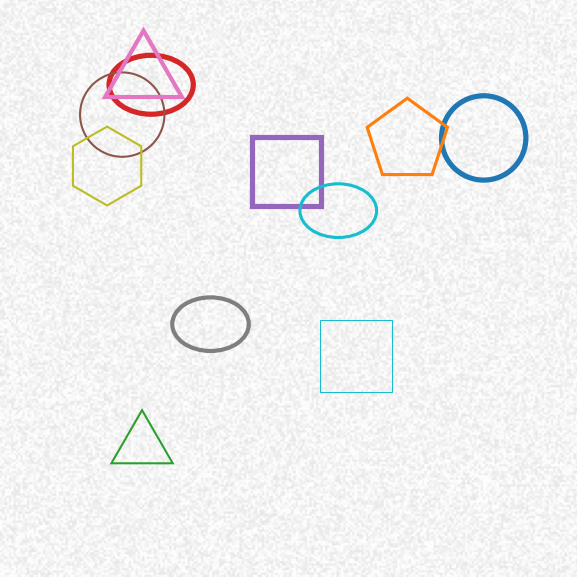[{"shape": "circle", "thickness": 2.5, "radius": 0.37, "center": [0.838, 0.76]}, {"shape": "pentagon", "thickness": 1.5, "radius": 0.37, "center": [0.705, 0.756]}, {"shape": "triangle", "thickness": 1, "radius": 0.31, "center": [0.246, 0.228]}, {"shape": "oval", "thickness": 2.5, "radius": 0.36, "center": [0.262, 0.852]}, {"shape": "square", "thickness": 2.5, "radius": 0.3, "center": [0.496, 0.703]}, {"shape": "circle", "thickness": 1, "radius": 0.37, "center": [0.212, 0.801]}, {"shape": "triangle", "thickness": 2, "radius": 0.38, "center": [0.248, 0.869]}, {"shape": "oval", "thickness": 2, "radius": 0.33, "center": [0.365, 0.438]}, {"shape": "hexagon", "thickness": 1, "radius": 0.34, "center": [0.185, 0.712]}, {"shape": "oval", "thickness": 1.5, "radius": 0.33, "center": [0.586, 0.634]}, {"shape": "square", "thickness": 0.5, "radius": 0.31, "center": [0.616, 0.383]}]